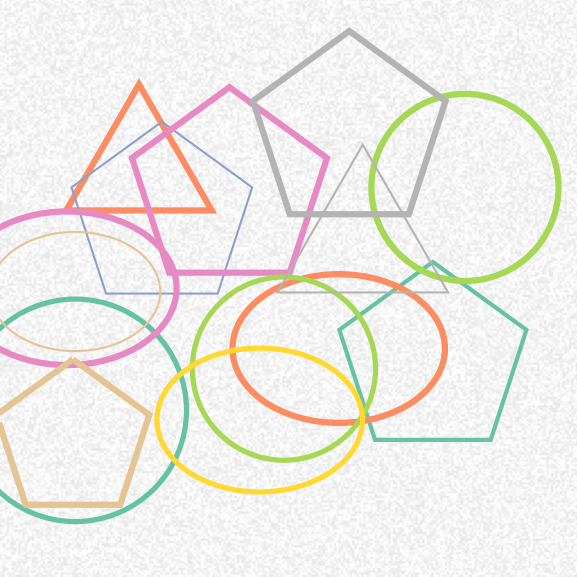[{"shape": "circle", "thickness": 2.5, "radius": 0.96, "center": [0.13, 0.289]}, {"shape": "pentagon", "thickness": 2, "radius": 0.85, "center": [0.75, 0.375]}, {"shape": "triangle", "thickness": 3, "radius": 0.73, "center": [0.241, 0.707]}, {"shape": "oval", "thickness": 3, "radius": 0.92, "center": [0.587, 0.396]}, {"shape": "pentagon", "thickness": 1, "radius": 0.82, "center": [0.28, 0.624]}, {"shape": "oval", "thickness": 3, "radius": 0.95, "center": [0.116, 0.5]}, {"shape": "pentagon", "thickness": 3, "radius": 0.89, "center": [0.397, 0.671]}, {"shape": "circle", "thickness": 2.5, "radius": 0.79, "center": [0.492, 0.361]}, {"shape": "circle", "thickness": 3, "radius": 0.81, "center": [0.805, 0.675]}, {"shape": "oval", "thickness": 2.5, "radius": 0.89, "center": [0.45, 0.272]}, {"shape": "oval", "thickness": 1, "radius": 0.74, "center": [0.13, 0.494]}, {"shape": "pentagon", "thickness": 3, "radius": 0.7, "center": [0.126, 0.238]}, {"shape": "triangle", "thickness": 1, "radius": 0.85, "center": [0.628, 0.578]}, {"shape": "pentagon", "thickness": 3, "radius": 0.88, "center": [0.605, 0.77]}]